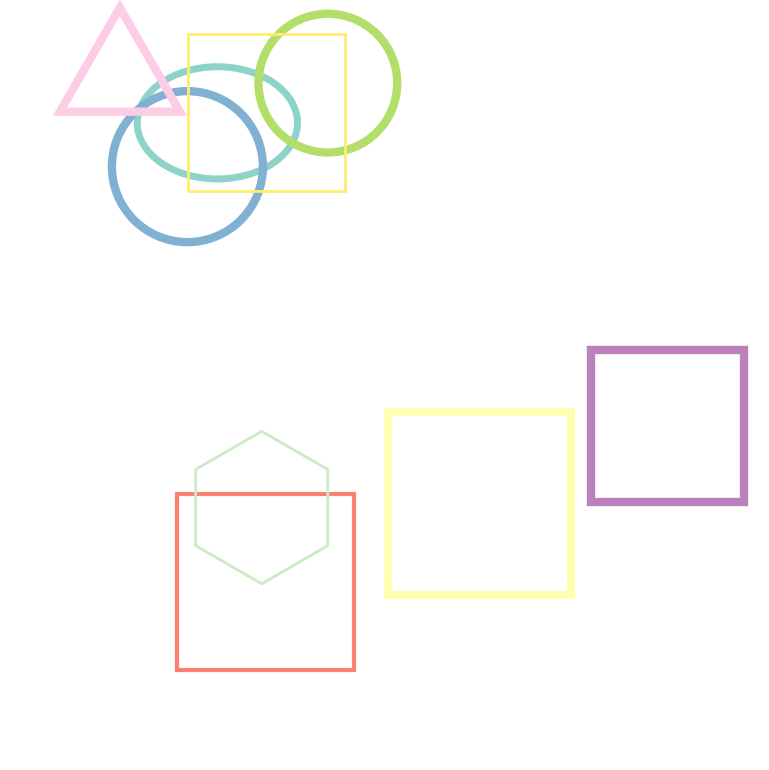[{"shape": "oval", "thickness": 2.5, "radius": 0.52, "center": [0.282, 0.84]}, {"shape": "square", "thickness": 3, "radius": 0.59, "center": [0.622, 0.346]}, {"shape": "square", "thickness": 1.5, "radius": 0.57, "center": [0.345, 0.244]}, {"shape": "circle", "thickness": 3, "radius": 0.49, "center": [0.243, 0.784]}, {"shape": "circle", "thickness": 3, "radius": 0.45, "center": [0.426, 0.892]}, {"shape": "triangle", "thickness": 3, "radius": 0.45, "center": [0.156, 0.9]}, {"shape": "square", "thickness": 3, "radius": 0.5, "center": [0.867, 0.447]}, {"shape": "hexagon", "thickness": 1, "radius": 0.5, "center": [0.34, 0.341]}, {"shape": "square", "thickness": 1, "radius": 0.51, "center": [0.346, 0.854]}]